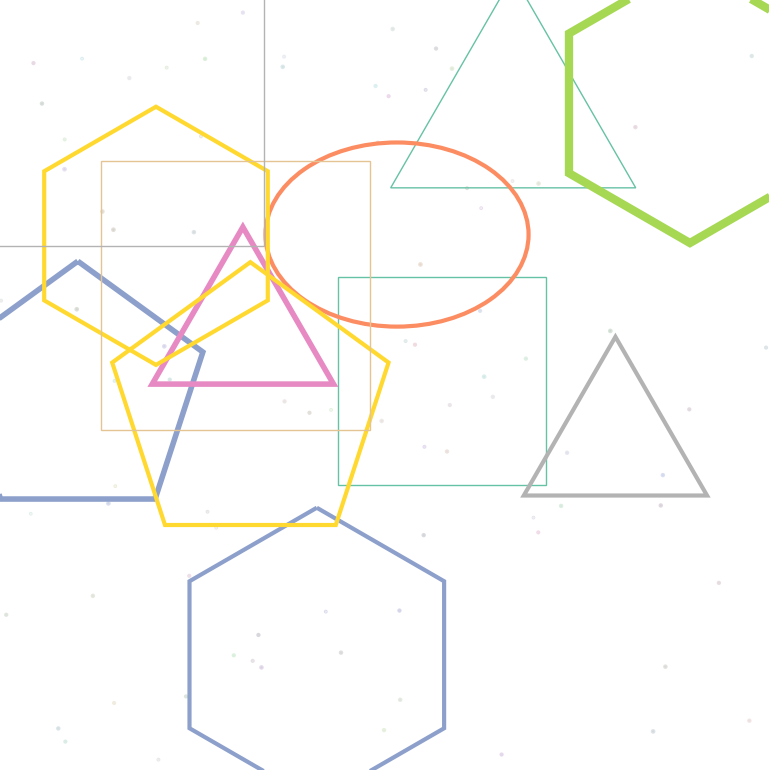[{"shape": "triangle", "thickness": 0.5, "radius": 0.92, "center": [0.667, 0.848]}, {"shape": "square", "thickness": 0.5, "radius": 0.68, "center": [0.574, 0.505]}, {"shape": "oval", "thickness": 1.5, "radius": 0.85, "center": [0.516, 0.695]}, {"shape": "hexagon", "thickness": 1.5, "radius": 0.95, "center": [0.411, 0.15]}, {"shape": "pentagon", "thickness": 2, "radius": 0.85, "center": [0.101, 0.49]}, {"shape": "triangle", "thickness": 2, "radius": 0.68, "center": [0.315, 0.569]}, {"shape": "hexagon", "thickness": 3, "radius": 0.91, "center": [0.896, 0.866]}, {"shape": "hexagon", "thickness": 1.5, "radius": 0.84, "center": [0.203, 0.694]}, {"shape": "pentagon", "thickness": 1.5, "radius": 0.94, "center": [0.325, 0.471]}, {"shape": "square", "thickness": 0.5, "radius": 0.87, "center": [0.306, 0.616]}, {"shape": "square", "thickness": 0.5, "radius": 0.89, "center": [0.165, 0.858]}, {"shape": "triangle", "thickness": 1.5, "radius": 0.69, "center": [0.799, 0.425]}]